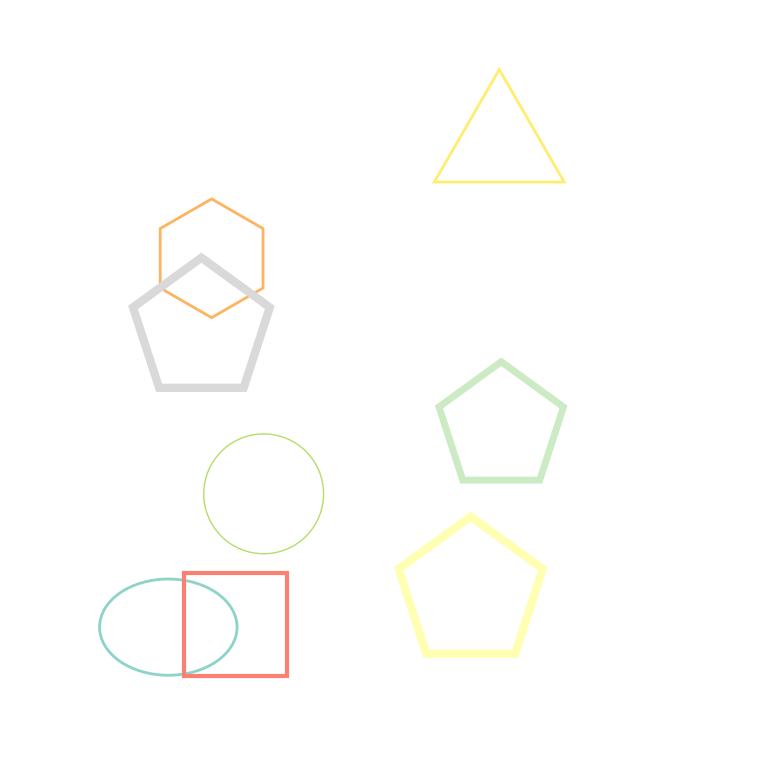[{"shape": "oval", "thickness": 1, "radius": 0.45, "center": [0.219, 0.186]}, {"shape": "pentagon", "thickness": 3, "radius": 0.49, "center": [0.611, 0.231]}, {"shape": "square", "thickness": 1.5, "radius": 0.34, "center": [0.306, 0.189]}, {"shape": "hexagon", "thickness": 1, "radius": 0.39, "center": [0.275, 0.665]}, {"shape": "circle", "thickness": 0.5, "radius": 0.39, "center": [0.342, 0.359]}, {"shape": "pentagon", "thickness": 3, "radius": 0.47, "center": [0.262, 0.572]}, {"shape": "pentagon", "thickness": 2.5, "radius": 0.42, "center": [0.651, 0.445]}, {"shape": "triangle", "thickness": 1, "radius": 0.49, "center": [0.648, 0.812]}]